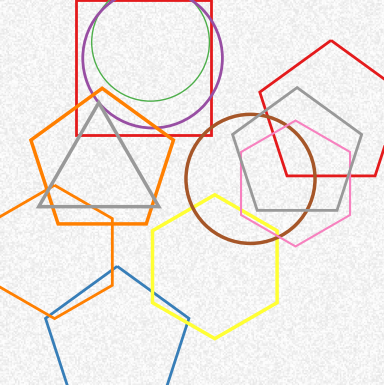[{"shape": "square", "thickness": 2, "radius": 0.88, "center": [0.372, 0.825]}, {"shape": "pentagon", "thickness": 2, "radius": 0.97, "center": [0.86, 0.701]}, {"shape": "pentagon", "thickness": 2, "radius": 0.98, "center": [0.304, 0.112]}, {"shape": "circle", "thickness": 1, "radius": 0.76, "center": [0.391, 0.89]}, {"shape": "circle", "thickness": 2, "radius": 0.91, "center": [0.396, 0.849]}, {"shape": "hexagon", "thickness": 2, "radius": 0.87, "center": [0.142, 0.346]}, {"shape": "pentagon", "thickness": 2.5, "radius": 0.97, "center": [0.265, 0.576]}, {"shape": "hexagon", "thickness": 2.5, "radius": 0.93, "center": [0.558, 0.307]}, {"shape": "circle", "thickness": 2.5, "radius": 0.84, "center": [0.651, 0.535]}, {"shape": "hexagon", "thickness": 1.5, "radius": 0.82, "center": [0.768, 0.523]}, {"shape": "triangle", "thickness": 2.5, "radius": 0.9, "center": [0.257, 0.553]}, {"shape": "pentagon", "thickness": 2, "radius": 0.88, "center": [0.772, 0.596]}]